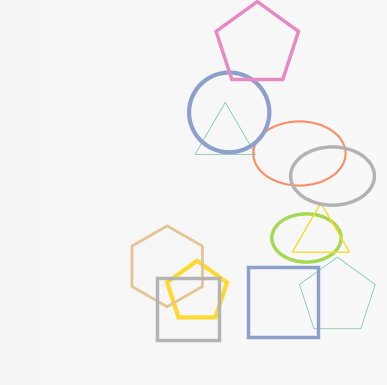[{"shape": "pentagon", "thickness": 0.5, "radius": 0.51, "center": [0.871, 0.229]}, {"shape": "triangle", "thickness": 0.5, "radius": 0.45, "center": [0.581, 0.644]}, {"shape": "oval", "thickness": 1.5, "radius": 0.6, "center": [0.773, 0.601]}, {"shape": "circle", "thickness": 3, "radius": 0.52, "center": [0.592, 0.708]}, {"shape": "square", "thickness": 2.5, "radius": 0.45, "center": [0.731, 0.216]}, {"shape": "pentagon", "thickness": 2.5, "radius": 0.56, "center": [0.664, 0.884]}, {"shape": "oval", "thickness": 2.5, "radius": 0.45, "center": [0.791, 0.382]}, {"shape": "triangle", "thickness": 1, "radius": 0.43, "center": [0.828, 0.388]}, {"shape": "pentagon", "thickness": 3, "radius": 0.41, "center": [0.508, 0.241]}, {"shape": "hexagon", "thickness": 2, "radius": 0.52, "center": [0.431, 0.308]}, {"shape": "oval", "thickness": 2.5, "radius": 0.54, "center": [0.858, 0.543]}, {"shape": "square", "thickness": 2.5, "radius": 0.4, "center": [0.486, 0.197]}]